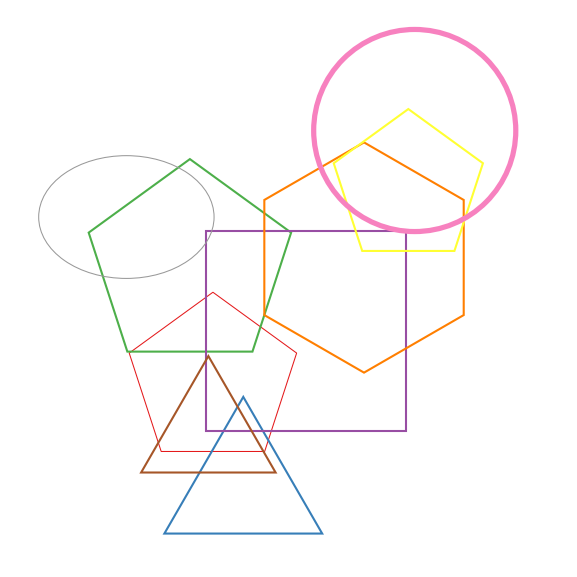[{"shape": "pentagon", "thickness": 0.5, "radius": 0.76, "center": [0.369, 0.341]}, {"shape": "triangle", "thickness": 1, "radius": 0.79, "center": [0.421, 0.154]}, {"shape": "pentagon", "thickness": 1, "radius": 0.92, "center": [0.329, 0.539]}, {"shape": "square", "thickness": 1, "radius": 0.87, "center": [0.53, 0.425]}, {"shape": "hexagon", "thickness": 1, "radius": 1.0, "center": [0.63, 0.553]}, {"shape": "pentagon", "thickness": 1, "radius": 0.68, "center": [0.707, 0.674]}, {"shape": "triangle", "thickness": 1, "radius": 0.67, "center": [0.361, 0.248]}, {"shape": "circle", "thickness": 2.5, "radius": 0.87, "center": [0.718, 0.773]}, {"shape": "oval", "thickness": 0.5, "radius": 0.76, "center": [0.219, 0.623]}]